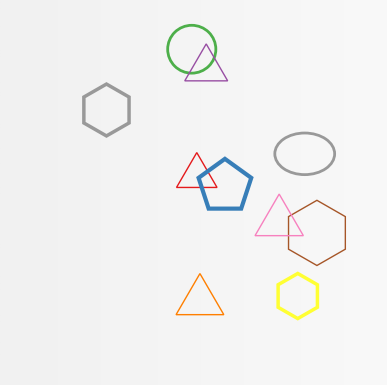[{"shape": "triangle", "thickness": 1, "radius": 0.3, "center": [0.508, 0.543]}, {"shape": "pentagon", "thickness": 3, "radius": 0.36, "center": [0.58, 0.516]}, {"shape": "circle", "thickness": 2, "radius": 0.31, "center": [0.495, 0.872]}, {"shape": "triangle", "thickness": 1, "radius": 0.32, "center": [0.532, 0.822]}, {"shape": "triangle", "thickness": 1, "radius": 0.36, "center": [0.516, 0.218]}, {"shape": "hexagon", "thickness": 2.5, "radius": 0.29, "center": [0.768, 0.231]}, {"shape": "hexagon", "thickness": 1, "radius": 0.42, "center": [0.818, 0.395]}, {"shape": "triangle", "thickness": 1, "radius": 0.36, "center": [0.72, 0.424]}, {"shape": "oval", "thickness": 2, "radius": 0.39, "center": [0.786, 0.6]}, {"shape": "hexagon", "thickness": 2.5, "radius": 0.34, "center": [0.275, 0.714]}]